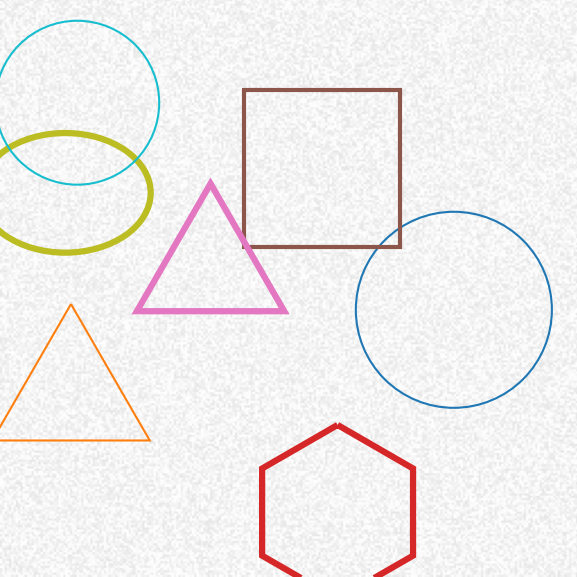[{"shape": "circle", "thickness": 1, "radius": 0.85, "center": [0.786, 0.463]}, {"shape": "triangle", "thickness": 1, "radius": 0.79, "center": [0.123, 0.315]}, {"shape": "hexagon", "thickness": 3, "radius": 0.75, "center": [0.585, 0.112]}, {"shape": "square", "thickness": 2, "radius": 0.68, "center": [0.558, 0.707]}, {"shape": "triangle", "thickness": 3, "radius": 0.74, "center": [0.365, 0.534]}, {"shape": "oval", "thickness": 3, "radius": 0.74, "center": [0.113, 0.665]}, {"shape": "circle", "thickness": 1, "radius": 0.71, "center": [0.134, 0.821]}]